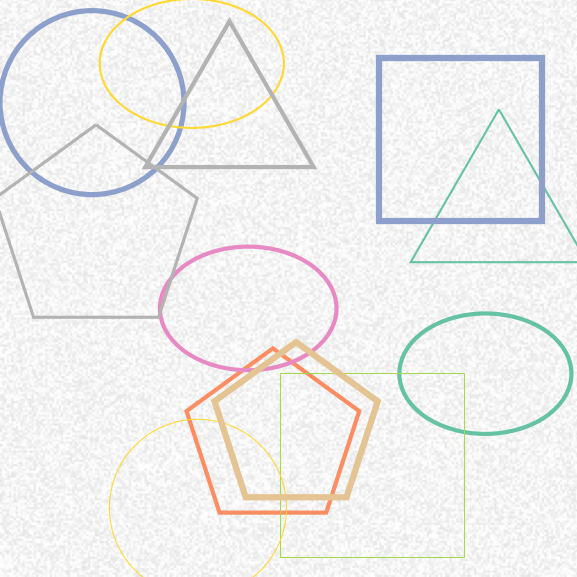[{"shape": "triangle", "thickness": 1, "radius": 0.88, "center": [0.864, 0.633]}, {"shape": "oval", "thickness": 2, "radius": 0.74, "center": [0.84, 0.352]}, {"shape": "pentagon", "thickness": 2, "radius": 0.79, "center": [0.473, 0.239]}, {"shape": "square", "thickness": 3, "radius": 0.7, "center": [0.797, 0.757]}, {"shape": "circle", "thickness": 2.5, "radius": 0.8, "center": [0.159, 0.821]}, {"shape": "oval", "thickness": 2, "radius": 0.76, "center": [0.43, 0.465]}, {"shape": "square", "thickness": 0.5, "radius": 0.8, "center": [0.645, 0.194]}, {"shape": "circle", "thickness": 0.5, "radius": 0.77, "center": [0.343, 0.12]}, {"shape": "oval", "thickness": 1, "radius": 0.8, "center": [0.332, 0.889]}, {"shape": "pentagon", "thickness": 3, "radius": 0.74, "center": [0.513, 0.258]}, {"shape": "pentagon", "thickness": 1.5, "radius": 0.92, "center": [0.166, 0.599]}, {"shape": "triangle", "thickness": 2, "radius": 0.84, "center": [0.397, 0.794]}]